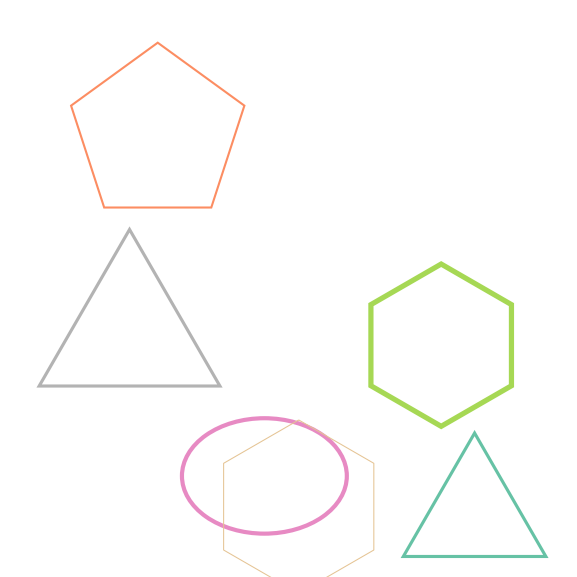[{"shape": "triangle", "thickness": 1.5, "radius": 0.71, "center": [0.822, 0.107]}, {"shape": "pentagon", "thickness": 1, "radius": 0.79, "center": [0.273, 0.767]}, {"shape": "oval", "thickness": 2, "radius": 0.71, "center": [0.458, 0.175]}, {"shape": "hexagon", "thickness": 2.5, "radius": 0.7, "center": [0.764, 0.401]}, {"shape": "hexagon", "thickness": 0.5, "radius": 0.75, "center": [0.517, 0.122]}, {"shape": "triangle", "thickness": 1.5, "radius": 0.9, "center": [0.224, 0.421]}]